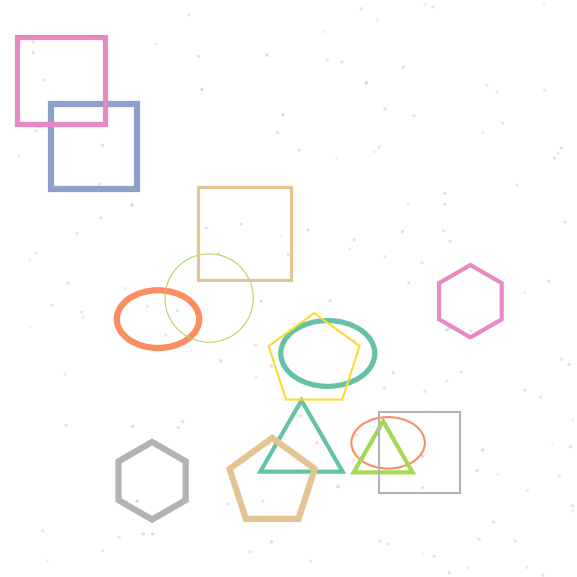[{"shape": "triangle", "thickness": 2, "radius": 0.41, "center": [0.522, 0.224]}, {"shape": "oval", "thickness": 2.5, "radius": 0.41, "center": [0.568, 0.387]}, {"shape": "oval", "thickness": 3, "radius": 0.36, "center": [0.274, 0.447]}, {"shape": "oval", "thickness": 1, "radius": 0.32, "center": [0.672, 0.232]}, {"shape": "square", "thickness": 3, "radius": 0.37, "center": [0.162, 0.746]}, {"shape": "hexagon", "thickness": 2, "radius": 0.31, "center": [0.815, 0.478]}, {"shape": "square", "thickness": 2.5, "radius": 0.38, "center": [0.105, 0.86]}, {"shape": "triangle", "thickness": 2, "radius": 0.29, "center": [0.663, 0.211]}, {"shape": "circle", "thickness": 0.5, "radius": 0.38, "center": [0.362, 0.483]}, {"shape": "pentagon", "thickness": 1, "radius": 0.41, "center": [0.544, 0.374]}, {"shape": "square", "thickness": 1.5, "radius": 0.4, "center": [0.423, 0.595]}, {"shape": "pentagon", "thickness": 3, "radius": 0.39, "center": [0.471, 0.163]}, {"shape": "square", "thickness": 1, "radius": 0.35, "center": [0.726, 0.216]}, {"shape": "hexagon", "thickness": 3, "radius": 0.34, "center": [0.263, 0.167]}]